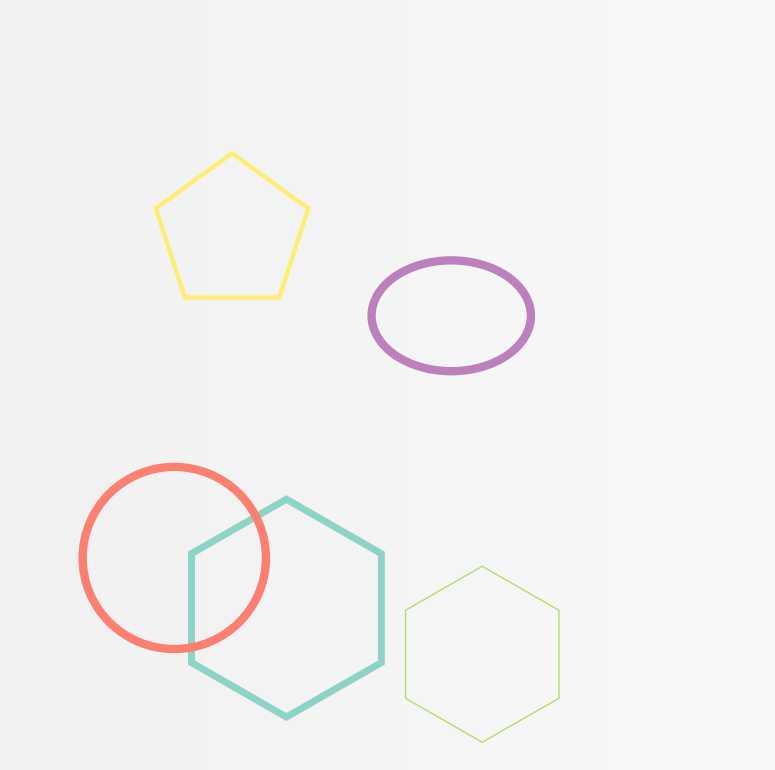[{"shape": "hexagon", "thickness": 2.5, "radius": 0.71, "center": [0.37, 0.21]}, {"shape": "circle", "thickness": 3, "radius": 0.59, "center": [0.225, 0.275]}, {"shape": "hexagon", "thickness": 0.5, "radius": 0.57, "center": [0.622, 0.15]}, {"shape": "oval", "thickness": 3, "radius": 0.51, "center": [0.582, 0.59]}, {"shape": "pentagon", "thickness": 1.5, "radius": 0.52, "center": [0.299, 0.697]}]